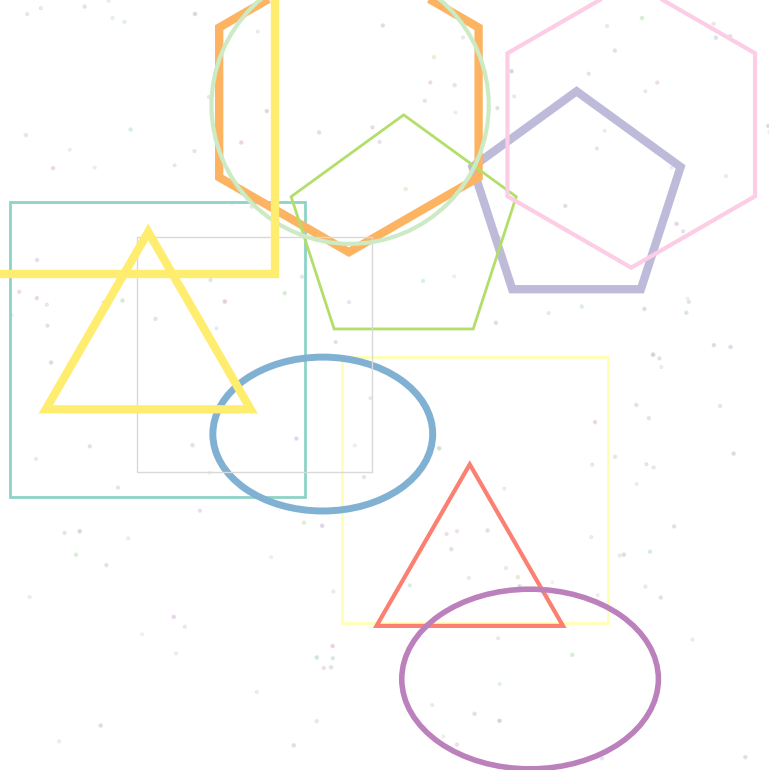[{"shape": "square", "thickness": 1, "radius": 0.96, "center": [0.204, 0.546]}, {"shape": "square", "thickness": 1, "radius": 0.86, "center": [0.617, 0.364]}, {"shape": "pentagon", "thickness": 3, "radius": 0.71, "center": [0.749, 0.739]}, {"shape": "triangle", "thickness": 1.5, "radius": 0.7, "center": [0.61, 0.257]}, {"shape": "oval", "thickness": 2.5, "radius": 0.71, "center": [0.419, 0.436]}, {"shape": "hexagon", "thickness": 3, "radius": 0.97, "center": [0.453, 0.867]}, {"shape": "pentagon", "thickness": 1, "radius": 0.77, "center": [0.524, 0.697]}, {"shape": "hexagon", "thickness": 1.5, "radius": 0.93, "center": [0.82, 0.838]}, {"shape": "square", "thickness": 0.5, "radius": 0.76, "center": [0.33, 0.54]}, {"shape": "oval", "thickness": 2, "radius": 0.83, "center": [0.688, 0.118]}, {"shape": "circle", "thickness": 1.5, "radius": 0.9, "center": [0.455, 0.863]}, {"shape": "square", "thickness": 3, "radius": 0.97, "center": [0.162, 0.839]}, {"shape": "triangle", "thickness": 3, "radius": 0.77, "center": [0.192, 0.545]}]